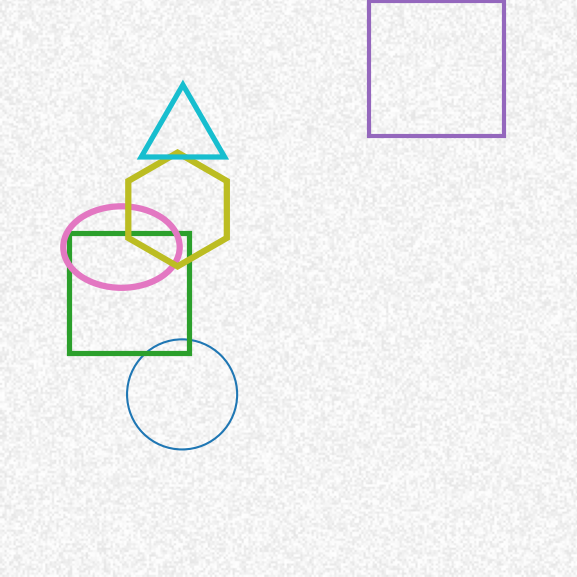[{"shape": "circle", "thickness": 1, "radius": 0.48, "center": [0.315, 0.316]}, {"shape": "square", "thickness": 2.5, "radius": 0.52, "center": [0.223, 0.491]}, {"shape": "square", "thickness": 2, "radius": 0.58, "center": [0.756, 0.881]}, {"shape": "oval", "thickness": 3, "radius": 0.5, "center": [0.21, 0.571]}, {"shape": "hexagon", "thickness": 3, "radius": 0.49, "center": [0.307, 0.636]}, {"shape": "triangle", "thickness": 2.5, "radius": 0.42, "center": [0.317, 0.769]}]